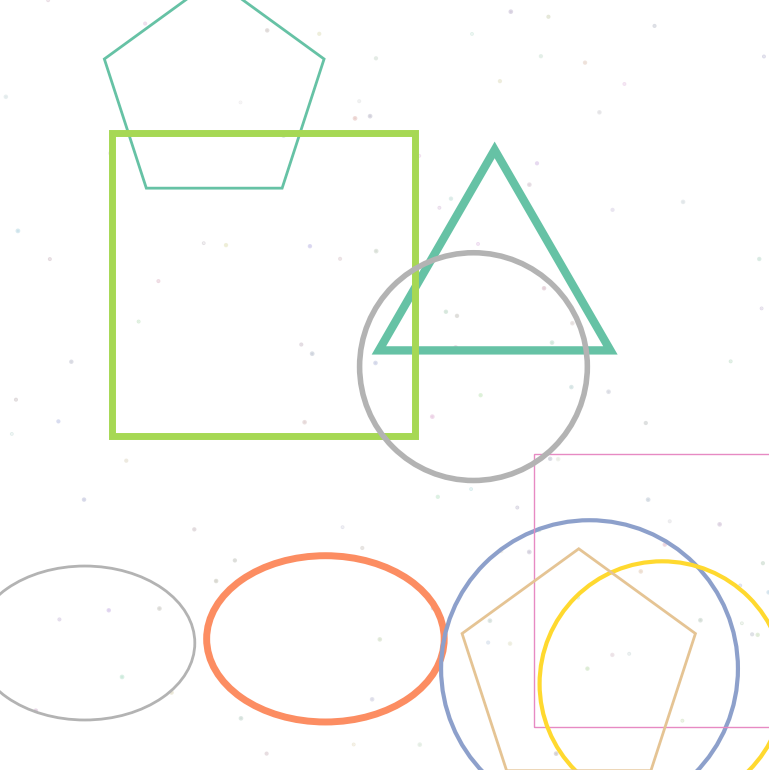[{"shape": "triangle", "thickness": 3, "radius": 0.87, "center": [0.642, 0.632]}, {"shape": "pentagon", "thickness": 1, "radius": 0.75, "center": [0.278, 0.877]}, {"shape": "oval", "thickness": 2.5, "radius": 0.77, "center": [0.423, 0.17]}, {"shape": "circle", "thickness": 1.5, "radius": 0.96, "center": [0.766, 0.132]}, {"shape": "square", "thickness": 0.5, "radius": 0.89, "center": [0.871, 0.233]}, {"shape": "square", "thickness": 2.5, "radius": 0.98, "center": [0.342, 0.63]}, {"shape": "circle", "thickness": 1.5, "radius": 0.8, "center": [0.86, 0.112]}, {"shape": "pentagon", "thickness": 1, "radius": 0.8, "center": [0.752, 0.128]}, {"shape": "circle", "thickness": 2, "radius": 0.74, "center": [0.615, 0.524]}, {"shape": "oval", "thickness": 1, "radius": 0.71, "center": [0.11, 0.165]}]